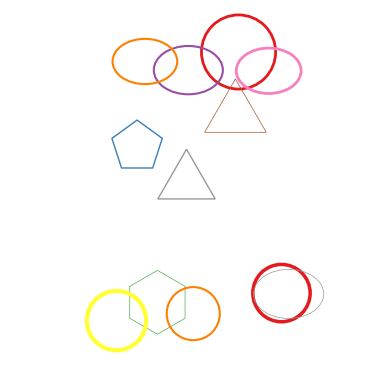[{"shape": "circle", "thickness": 2.5, "radius": 0.37, "center": [0.731, 0.239]}, {"shape": "circle", "thickness": 2, "radius": 0.48, "center": [0.62, 0.865]}, {"shape": "pentagon", "thickness": 1, "radius": 0.34, "center": [0.356, 0.619]}, {"shape": "hexagon", "thickness": 0.5, "radius": 0.41, "center": [0.409, 0.215]}, {"shape": "oval", "thickness": 1.5, "radius": 0.45, "center": [0.489, 0.818]}, {"shape": "oval", "thickness": 1.5, "radius": 0.42, "center": [0.376, 0.84]}, {"shape": "circle", "thickness": 1.5, "radius": 0.34, "center": [0.502, 0.185]}, {"shape": "circle", "thickness": 3, "radius": 0.39, "center": [0.303, 0.167]}, {"shape": "triangle", "thickness": 0.5, "radius": 0.46, "center": [0.611, 0.703]}, {"shape": "oval", "thickness": 2, "radius": 0.42, "center": [0.698, 0.816]}, {"shape": "oval", "thickness": 0.5, "radius": 0.46, "center": [0.75, 0.237]}, {"shape": "triangle", "thickness": 1, "radius": 0.43, "center": [0.485, 0.526]}]